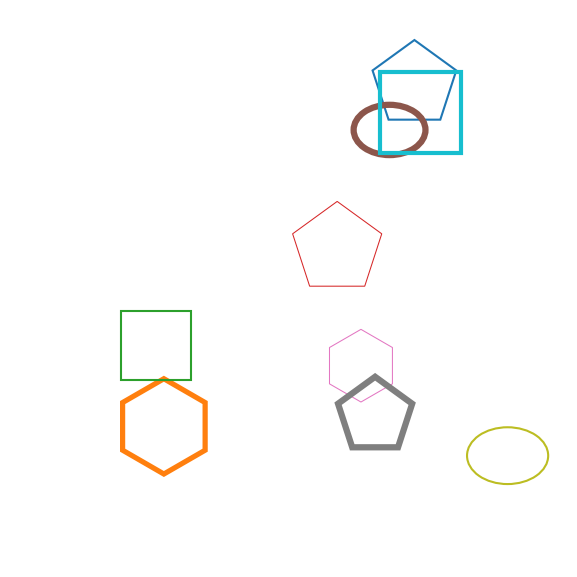[{"shape": "pentagon", "thickness": 1, "radius": 0.38, "center": [0.718, 0.854]}, {"shape": "hexagon", "thickness": 2.5, "radius": 0.41, "center": [0.284, 0.261]}, {"shape": "square", "thickness": 1, "radius": 0.3, "center": [0.27, 0.401]}, {"shape": "pentagon", "thickness": 0.5, "radius": 0.41, "center": [0.584, 0.569]}, {"shape": "oval", "thickness": 3, "radius": 0.31, "center": [0.675, 0.774]}, {"shape": "hexagon", "thickness": 0.5, "radius": 0.31, "center": [0.625, 0.366]}, {"shape": "pentagon", "thickness": 3, "radius": 0.34, "center": [0.65, 0.279]}, {"shape": "oval", "thickness": 1, "radius": 0.35, "center": [0.879, 0.21]}, {"shape": "square", "thickness": 2, "radius": 0.35, "center": [0.727, 0.805]}]